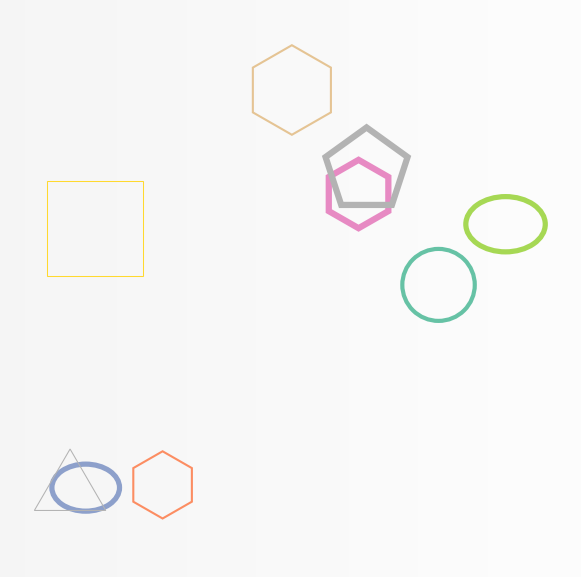[{"shape": "circle", "thickness": 2, "radius": 0.31, "center": [0.754, 0.506]}, {"shape": "hexagon", "thickness": 1, "radius": 0.29, "center": [0.28, 0.159]}, {"shape": "oval", "thickness": 2.5, "radius": 0.29, "center": [0.147, 0.155]}, {"shape": "hexagon", "thickness": 3, "radius": 0.3, "center": [0.617, 0.663]}, {"shape": "oval", "thickness": 2.5, "radius": 0.34, "center": [0.87, 0.611]}, {"shape": "square", "thickness": 0.5, "radius": 0.41, "center": [0.163, 0.603]}, {"shape": "hexagon", "thickness": 1, "radius": 0.39, "center": [0.502, 0.843]}, {"shape": "triangle", "thickness": 0.5, "radius": 0.35, "center": [0.121, 0.151]}, {"shape": "pentagon", "thickness": 3, "radius": 0.37, "center": [0.631, 0.704]}]